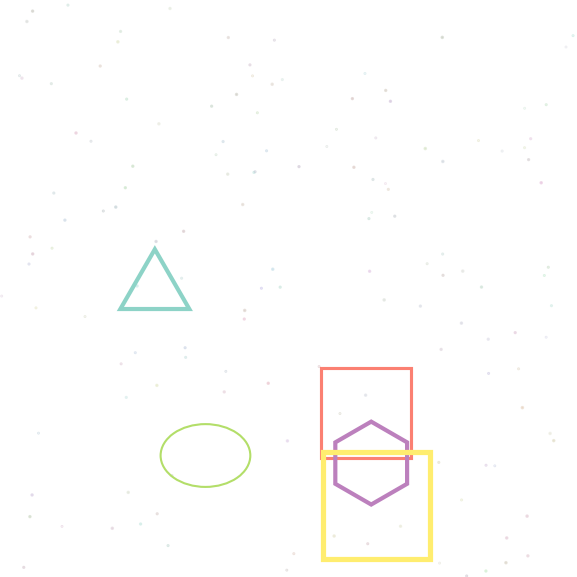[{"shape": "triangle", "thickness": 2, "radius": 0.34, "center": [0.268, 0.499]}, {"shape": "square", "thickness": 1.5, "radius": 0.39, "center": [0.633, 0.284]}, {"shape": "oval", "thickness": 1, "radius": 0.39, "center": [0.356, 0.21]}, {"shape": "hexagon", "thickness": 2, "radius": 0.36, "center": [0.643, 0.197]}, {"shape": "square", "thickness": 2.5, "radius": 0.46, "center": [0.652, 0.124]}]